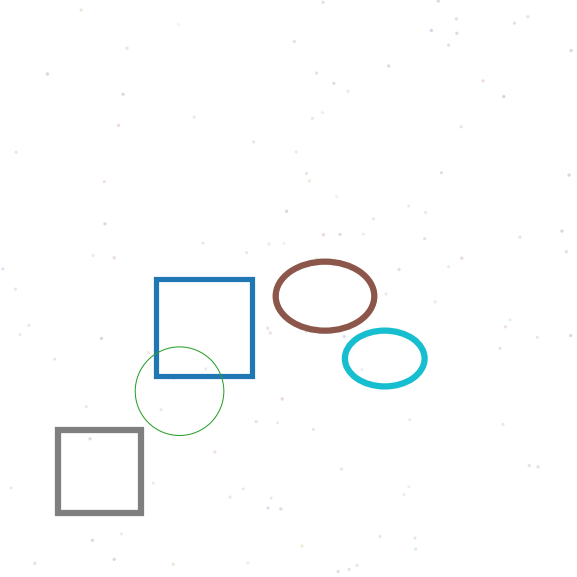[{"shape": "square", "thickness": 2.5, "radius": 0.42, "center": [0.353, 0.432]}, {"shape": "circle", "thickness": 0.5, "radius": 0.38, "center": [0.311, 0.322]}, {"shape": "oval", "thickness": 3, "radius": 0.43, "center": [0.563, 0.486]}, {"shape": "square", "thickness": 3, "radius": 0.36, "center": [0.172, 0.182]}, {"shape": "oval", "thickness": 3, "radius": 0.35, "center": [0.666, 0.378]}]